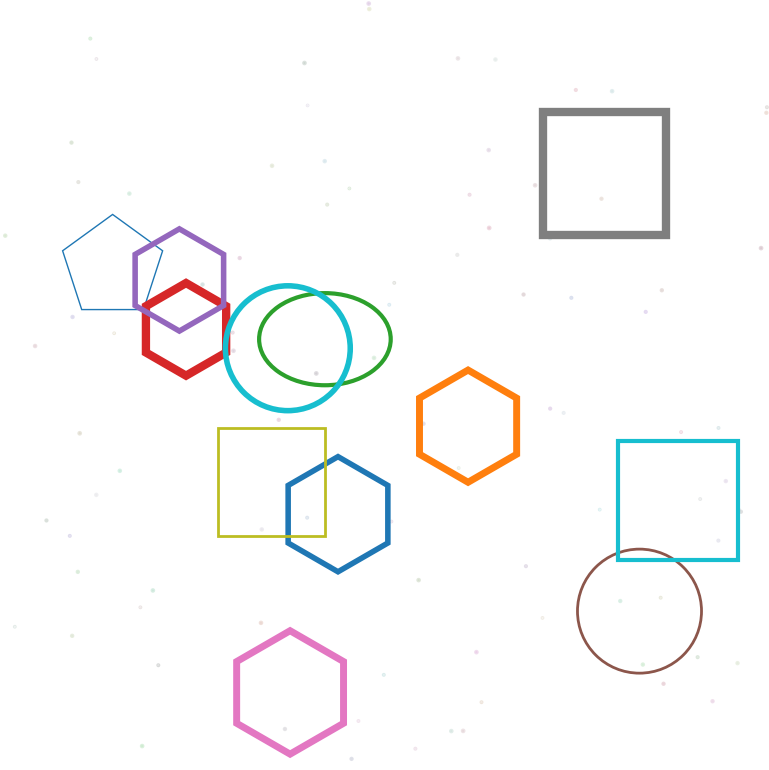[{"shape": "pentagon", "thickness": 0.5, "radius": 0.34, "center": [0.146, 0.653]}, {"shape": "hexagon", "thickness": 2, "radius": 0.37, "center": [0.439, 0.332]}, {"shape": "hexagon", "thickness": 2.5, "radius": 0.36, "center": [0.608, 0.447]}, {"shape": "oval", "thickness": 1.5, "radius": 0.43, "center": [0.422, 0.559]}, {"shape": "hexagon", "thickness": 3, "radius": 0.3, "center": [0.242, 0.572]}, {"shape": "hexagon", "thickness": 2, "radius": 0.33, "center": [0.233, 0.636]}, {"shape": "circle", "thickness": 1, "radius": 0.4, "center": [0.831, 0.206]}, {"shape": "hexagon", "thickness": 2.5, "radius": 0.4, "center": [0.377, 0.101]}, {"shape": "square", "thickness": 3, "radius": 0.4, "center": [0.785, 0.774]}, {"shape": "square", "thickness": 1, "radius": 0.35, "center": [0.353, 0.374]}, {"shape": "square", "thickness": 1.5, "radius": 0.39, "center": [0.881, 0.35]}, {"shape": "circle", "thickness": 2, "radius": 0.41, "center": [0.374, 0.548]}]